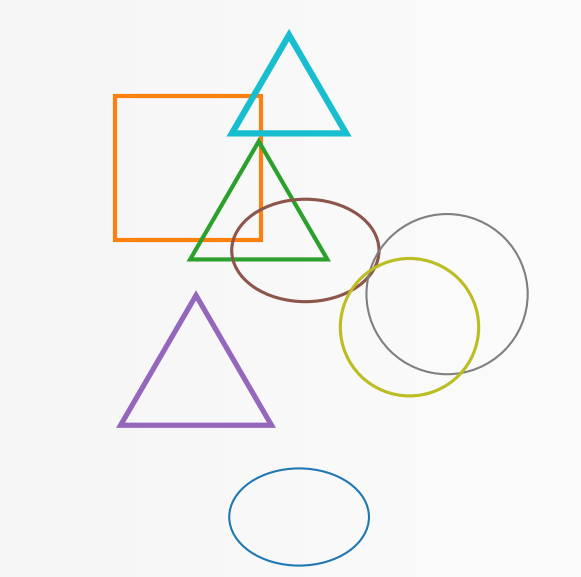[{"shape": "oval", "thickness": 1, "radius": 0.6, "center": [0.515, 0.104]}, {"shape": "square", "thickness": 2, "radius": 0.63, "center": [0.324, 0.708]}, {"shape": "triangle", "thickness": 2, "radius": 0.68, "center": [0.445, 0.618]}, {"shape": "triangle", "thickness": 2.5, "radius": 0.75, "center": [0.337, 0.338]}, {"shape": "oval", "thickness": 1.5, "radius": 0.63, "center": [0.525, 0.565]}, {"shape": "circle", "thickness": 1, "radius": 0.69, "center": [0.769, 0.49]}, {"shape": "circle", "thickness": 1.5, "radius": 0.59, "center": [0.705, 0.433]}, {"shape": "triangle", "thickness": 3, "radius": 0.57, "center": [0.497, 0.825]}]